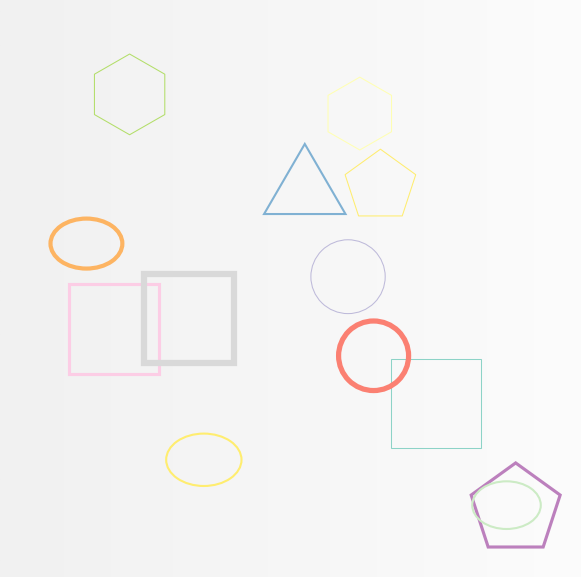[{"shape": "square", "thickness": 0.5, "radius": 0.38, "center": [0.75, 0.3]}, {"shape": "hexagon", "thickness": 0.5, "radius": 0.32, "center": [0.619, 0.802]}, {"shape": "circle", "thickness": 0.5, "radius": 0.32, "center": [0.599, 0.52]}, {"shape": "circle", "thickness": 2.5, "radius": 0.3, "center": [0.643, 0.383]}, {"shape": "triangle", "thickness": 1, "radius": 0.4, "center": [0.524, 0.669]}, {"shape": "oval", "thickness": 2, "radius": 0.31, "center": [0.149, 0.577]}, {"shape": "hexagon", "thickness": 0.5, "radius": 0.35, "center": [0.223, 0.836]}, {"shape": "square", "thickness": 1.5, "radius": 0.39, "center": [0.196, 0.429]}, {"shape": "square", "thickness": 3, "radius": 0.39, "center": [0.326, 0.448]}, {"shape": "pentagon", "thickness": 1.5, "radius": 0.4, "center": [0.887, 0.117]}, {"shape": "oval", "thickness": 1, "radius": 0.29, "center": [0.871, 0.124]}, {"shape": "oval", "thickness": 1, "radius": 0.32, "center": [0.351, 0.203]}, {"shape": "pentagon", "thickness": 0.5, "radius": 0.32, "center": [0.654, 0.677]}]